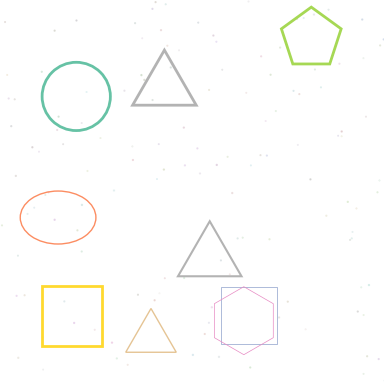[{"shape": "circle", "thickness": 2, "radius": 0.44, "center": [0.198, 0.75]}, {"shape": "oval", "thickness": 1, "radius": 0.49, "center": [0.151, 0.435]}, {"shape": "square", "thickness": 0.5, "radius": 0.37, "center": [0.647, 0.18]}, {"shape": "hexagon", "thickness": 0.5, "radius": 0.44, "center": [0.633, 0.167]}, {"shape": "pentagon", "thickness": 2, "radius": 0.41, "center": [0.809, 0.9]}, {"shape": "square", "thickness": 2, "radius": 0.39, "center": [0.186, 0.18]}, {"shape": "triangle", "thickness": 1, "radius": 0.38, "center": [0.392, 0.123]}, {"shape": "triangle", "thickness": 2, "radius": 0.48, "center": [0.427, 0.774]}, {"shape": "triangle", "thickness": 1.5, "radius": 0.48, "center": [0.545, 0.33]}]